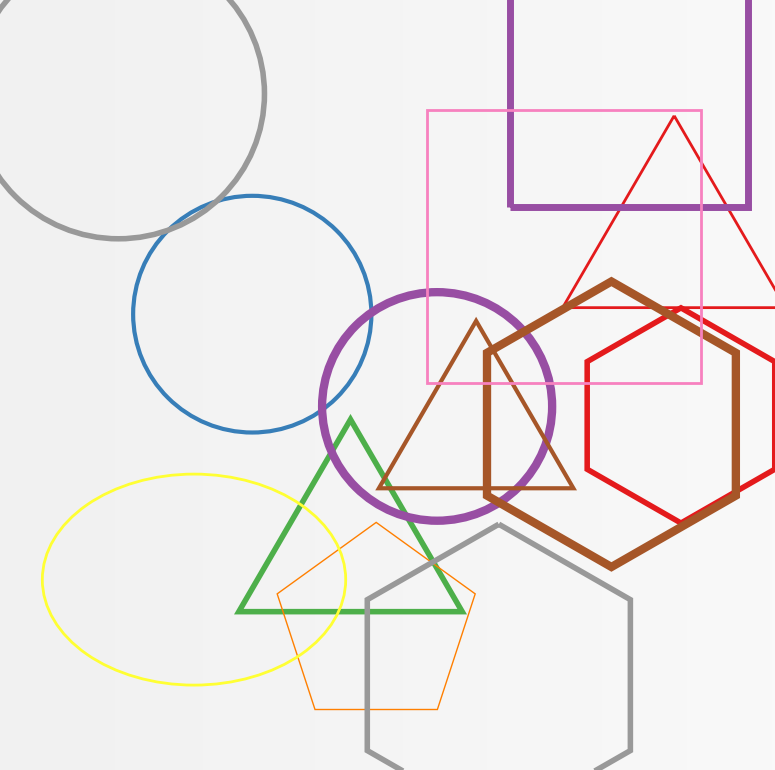[{"shape": "triangle", "thickness": 1, "radius": 0.83, "center": [0.87, 0.684]}, {"shape": "hexagon", "thickness": 2, "radius": 0.7, "center": [0.879, 0.46]}, {"shape": "circle", "thickness": 1.5, "radius": 0.77, "center": [0.325, 0.592]}, {"shape": "triangle", "thickness": 2, "radius": 0.83, "center": [0.452, 0.289]}, {"shape": "circle", "thickness": 3, "radius": 0.74, "center": [0.564, 0.472]}, {"shape": "square", "thickness": 2.5, "radius": 0.77, "center": [0.811, 0.885]}, {"shape": "pentagon", "thickness": 0.5, "radius": 0.67, "center": [0.485, 0.187]}, {"shape": "oval", "thickness": 1, "radius": 0.98, "center": [0.25, 0.247]}, {"shape": "hexagon", "thickness": 3, "radius": 0.93, "center": [0.789, 0.449]}, {"shape": "triangle", "thickness": 1.5, "radius": 0.72, "center": [0.614, 0.438]}, {"shape": "square", "thickness": 1, "radius": 0.88, "center": [0.727, 0.68]}, {"shape": "hexagon", "thickness": 2, "radius": 0.98, "center": [0.644, 0.123]}, {"shape": "circle", "thickness": 2, "radius": 0.94, "center": [0.153, 0.878]}]